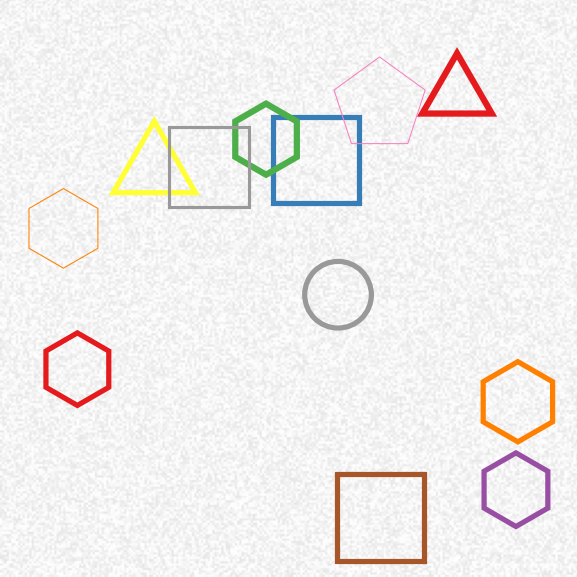[{"shape": "hexagon", "thickness": 2.5, "radius": 0.31, "center": [0.134, 0.36]}, {"shape": "triangle", "thickness": 3, "radius": 0.35, "center": [0.791, 0.837]}, {"shape": "square", "thickness": 2.5, "radius": 0.37, "center": [0.548, 0.722]}, {"shape": "hexagon", "thickness": 3, "radius": 0.31, "center": [0.461, 0.758]}, {"shape": "hexagon", "thickness": 2.5, "radius": 0.32, "center": [0.893, 0.151]}, {"shape": "hexagon", "thickness": 0.5, "radius": 0.34, "center": [0.11, 0.604]}, {"shape": "hexagon", "thickness": 2.5, "radius": 0.35, "center": [0.897, 0.303]}, {"shape": "triangle", "thickness": 2.5, "radius": 0.41, "center": [0.267, 0.707]}, {"shape": "square", "thickness": 2.5, "radius": 0.38, "center": [0.659, 0.103]}, {"shape": "pentagon", "thickness": 0.5, "radius": 0.41, "center": [0.657, 0.818]}, {"shape": "square", "thickness": 1.5, "radius": 0.35, "center": [0.361, 0.709]}, {"shape": "circle", "thickness": 2.5, "radius": 0.29, "center": [0.585, 0.489]}]